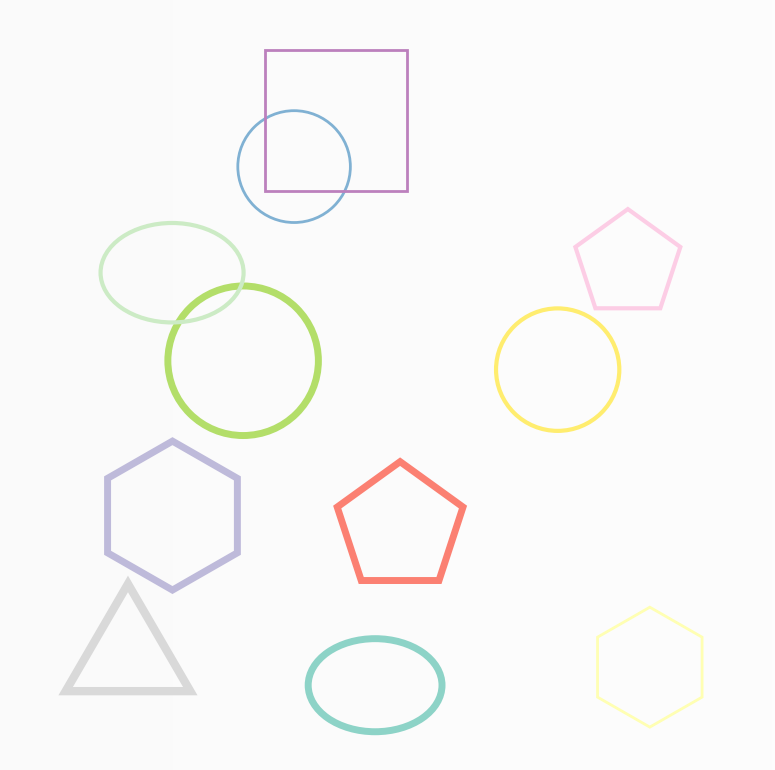[{"shape": "oval", "thickness": 2.5, "radius": 0.43, "center": [0.484, 0.11]}, {"shape": "hexagon", "thickness": 1, "radius": 0.39, "center": [0.838, 0.134]}, {"shape": "hexagon", "thickness": 2.5, "radius": 0.48, "center": [0.223, 0.33]}, {"shape": "pentagon", "thickness": 2.5, "radius": 0.43, "center": [0.516, 0.315]}, {"shape": "circle", "thickness": 1, "radius": 0.36, "center": [0.379, 0.784]}, {"shape": "circle", "thickness": 2.5, "radius": 0.49, "center": [0.314, 0.531]}, {"shape": "pentagon", "thickness": 1.5, "radius": 0.36, "center": [0.81, 0.657]}, {"shape": "triangle", "thickness": 3, "radius": 0.46, "center": [0.165, 0.149]}, {"shape": "square", "thickness": 1, "radius": 0.46, "center": [0.433, 0.843]}, {"shape": "oval", "thickness": 1.5, "radius": 0.46, "center": [0.222, 0.646]}, {"shape": "circle", "thickness": 1.5, "radius": 0.4, "center": [0.72, 0.52]}]